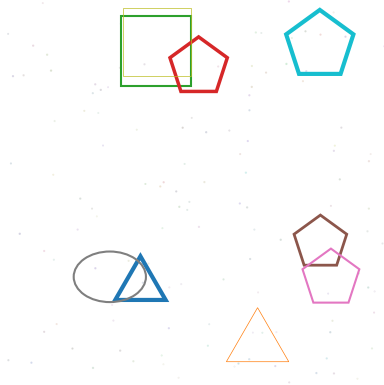[{"shape": "triangle", "thickness": 3, "radius": 0.38, "center": [0.365, 0.259]}, {"shape": "triangle", "thickness": 0.5, "radius": 0.47, "center": [0.669, 0.107]}, {"shape": "square", "thickness": 1.5, "radius": 0.45, "center": [0.406, 0.867]}, {"shape": "pentagon", "thickness": 2.5, "radius": 0.39, "center": [0.516, 0.826]}, {"shape": "pentagon", "thickness": 2, "radius": 0.36, "center": [0.832, 0.369]}, {"shape": "pentagon", "thickness": 1.5, "radius": 0.39, "center": [0.86, 0.277]}, {"shape": "oval", "thickness": 1.5, "radius": 0.47, "center": [0.285, 0.281]}, {"shape": "square", "thickness": 0.5, "radius": 0.44, "center": [0.408, 0.891]}, {"shape": "pentagon", "thickness": 3, "radius": 0.46, "center": [0.831, 0.882]}]